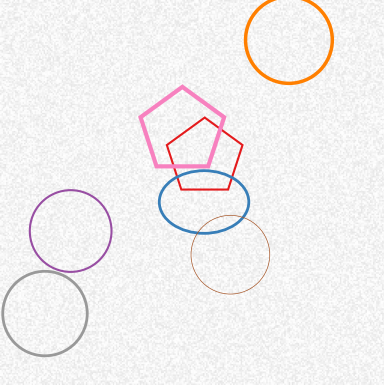[{"shape": "pentagon", "thickness": 1.5, "radius": 0.52, "center": [0.532, 0.591]}, {"shape": "oval", "thickness": 2, "radius": 0.58, "center": [0.53, 0.475]}, {"shape": "circle", "thickness": 1.5, "radius": 0.53, "center": [0.184, 0.4]}, {"shape": "circle", "thickness": 2.5, "radius": 0.56, "center": [0.75, 0.896]}, {"shape": "circle", "thickness": 0.5, "radius": 0.51, "center": [0.598, 0.338]}, {"shape": "pentagon", "thickness": 3, "radius": 0.57, "center": [0.474, 0.66]}, {"shape": "circle", "thickness": 2, "radius": 0.55, "center": [0.117, 0.186]}]